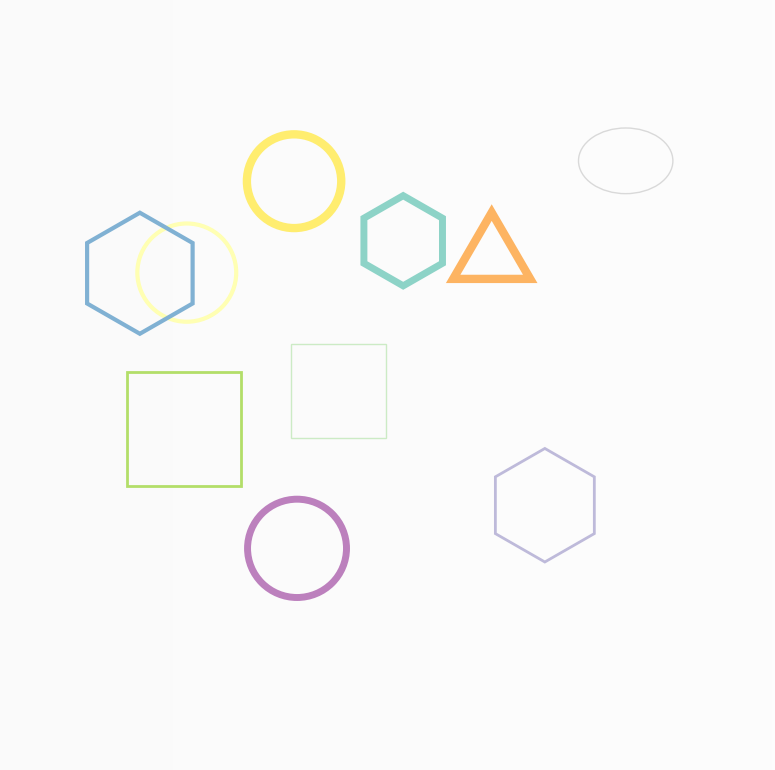[{"shape": "hexagon", "thickness": 2.5, "radius": 0.29, "center": [0.52, 0.687]}, {"shape": "circle", "thickness": 1.5, "radius": 0.32, "center": [0.241, 0.646]}, {"shape": "hexagon", "thickness": 1, "radius": 0.37, "center": [0.703, 0.344]}, {"shape": "hexagon", "thickness": 1.5, "radius": 0.39, "center": [0.18, 0.645]}, {"shape": "triangle", "thickness": 3, "radius": 0.29, "center": [0.634, 0.667]}, {"shape": "square", "thickness": 1, "radius": 0.37, "center": [0.237, 0.443]}, {"shape": "oval", "thickness": 0.5, "radius": 0.3, "center": [0.807, 0.791]}, {"shape": "circle", "thickness": 2.5, "radius": 0.32, "center": [0.383, 0.288]}, {"shape": "square", "thickness": 0.5, "radius": 0.31, "center": [0.437, 0.492]}, {"shape": "circle", "thickness": 3, "radius": 0.3, "center": [0.379, 0.765]}]